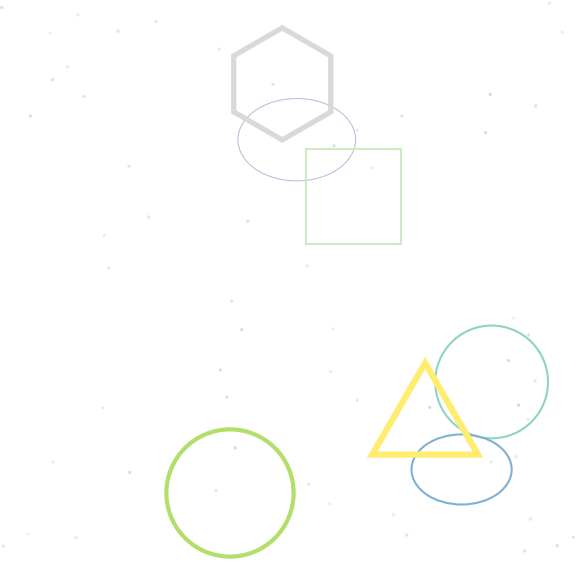[{"shape": "circle", "thickness": 1, "radius": 0.49, "center": [0.851, 0.338]}, {"shape": "oval", "thickness": 0.5, "radius": 0.51, "center": [0.514, 0.757]}, {"shape": "oval", "thickness": 1, "radius": 0.43, "center": [0.799, 0.186]}, {"shape": "circle", "thickness": 2, "radius": 0.55, "center": [0.398, 0.145]}, {"shape": "hexagon", "thickness": 2.5, "radius": 0.49, "center": [0.489, 0.854]}, {"shape": "square", "thickness": 1, "radius": 0.41, "center": [0.612, 0.659]}, {"shape": "triangle", "thickness": 3, "radius": 0.53, "center": [0.736, 0.265]}]